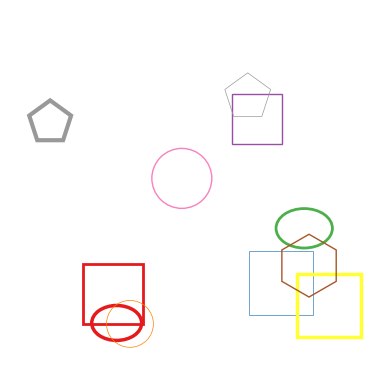[{"shape": "square", "thickness": 2, "radius": 0.39, "center": [0.294, 0.237]}, {"shape": "oval", "thickness": 2.5, "radius": 0.32, "center": [0.303, 0.161]}, {"shape": "square", "thickness": 0.5, "radius": 0.42, "center": [0.73, 0.265]}, {"shape": "oval", "thickness": 2, "radius": 0.37, "center": [0.79, 0.407]}, {"shape": "square", "thickness": 1, "radius": 0.32, "center": [0.668, 0.69]}, {"shape": "circle", "thickness": 0.5, "radius": 0.3, "center": [0.338, 0.159]}, {"shape": "square", "thickness": 2.5, "radius": 0.41, "center": [0.855, 0.207]}, {"shape": "hexagon", "thickness": 1, "radius": 0.41, "center": [0.803, 0.31]}, {"shape": "circle", "thickness": 1, "radius": 0.39, "center": [0.472, 0.537]}, {"shape": "pentagon", "thickness": 0.5, "radius": 0.31, "center": [0.643, 0.748]}, {"shape": "pentagon", "thickness": 3, "radius": 0.29, "center": [0.13, 0.682]}]